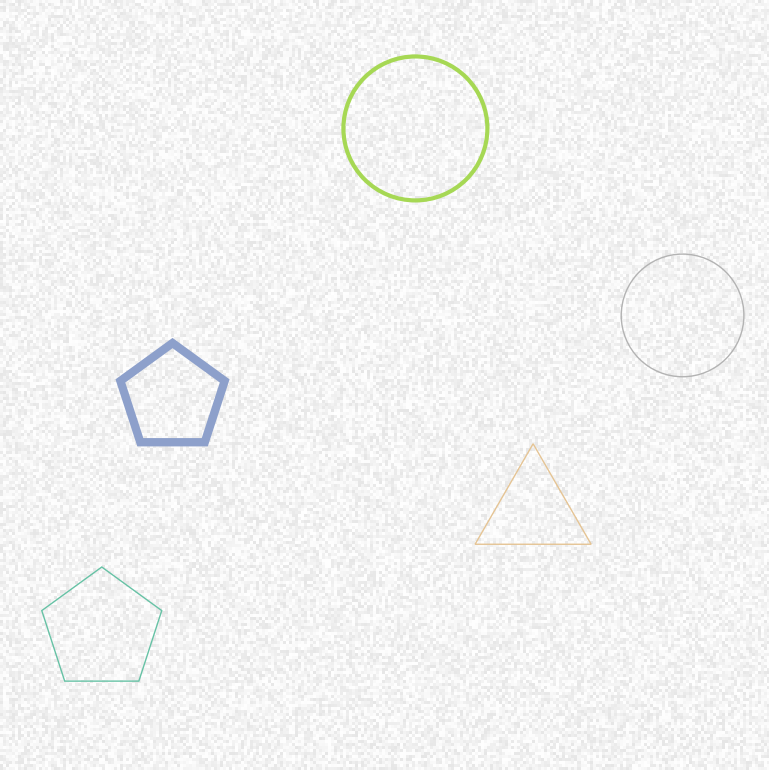[{"shape": "pentagon", "thickness": 0.5, "radius": 0.41, "center": [0.132, 0.182]}, {"shape": "pentagon", "thickness": 3, "radius": 0.36, "center": [0.224, 0.483]}, {"shape": "circle", "thickness": 1.5, "radius": 0.47, "center": [0.539, 0.833]}, {"shape": "triangle", "thickness": 0.5, "radius": 0.44, "center": [0.692, 0.337]}, {"shape": "circle", "thickness": 0.5, "radius": 0.4, "center": [0.886, 0.59]}]